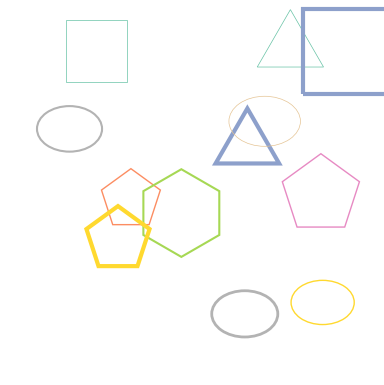[{"shape": "square", "thickness": 0.5, "radius": 0.4, "center": [0.251, 0.868]}, {"shape": "triangle", "thickness": 0.5, "radius": 0.5, "center": [0.754, 0.876]}, {"shape": "pentagon", "thickness": 1, "radius": 0.4, "center": [0.34, 0.482]}, {"shape": "square", "thickness": 3, "radius": 0.55, "center": [0.898, 0.866]}, {"shape": "triangle", "thickness": 3, "radius": 0.48, "center": [0.642, 0.623]}, {"shape": "pentagon", "thickness": 1, "radius": 0.53, "center": [0.833, 0.495]}, {"shape": "hexagon", "thickness": 1.5, "radius": 0.57, "center": [0.471, 0.447]}, {"shape": "oval", "thickness": 1, "radius": 0.41, "center": [0.838, 0.214]}, {"shape": "pentagon", "thickness": 3, "radius": 0.43, "center": [0.306, 0.378]}, {"shape": "oval", "thickness": 0.5, "radius": 0.46, "center": [0.687, 0.685]}, {"shape": "oval", "thickness": 1.5, "radius": 0.42, "center": [0.181, 0.665]}, {"shape": "oval", "thickness": 2, "radius": 0.43, "center": [0.636, 0.185]}]